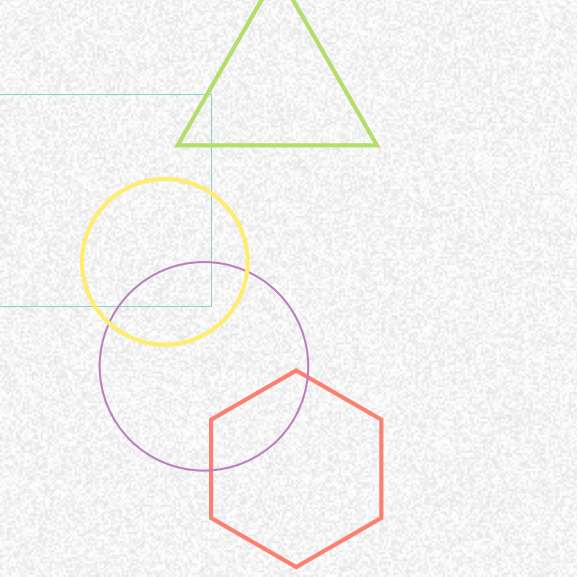[{"shape": "square", "thickness": 0.5, "radius": 0.92, "center": [0.182, 0.653]}, {"shape": "hexagon", "thickness": 2, "radius": 0.85, "center": [0.513, 0.187]}, {"shape": "triangle", "thickness": 2, "radius": 1.0, "center": [0.48, 0.847]}, {"shape": "circle", "thickness": 1, "radius": 0.9, "center": [0.353, 0.365]}, {"shape": "circle", "thickness": 2, "radius": 0.72, "center": [0.285, 0.546]}]